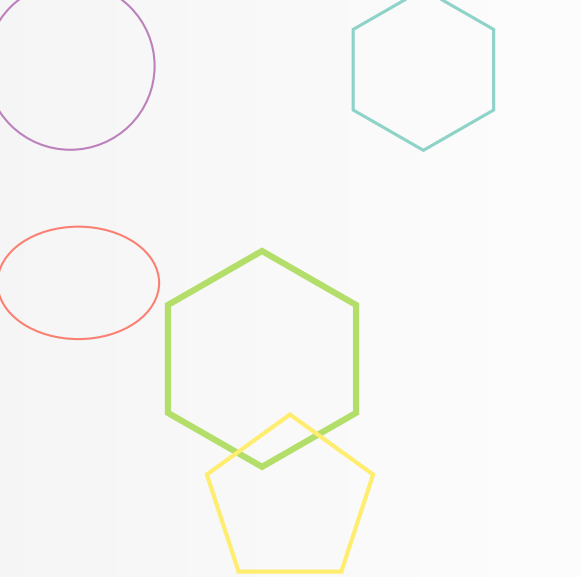[{"shape": "hexagon", "thickness": 1.5, "radius": 0.7, "center": [0.728, 0.878]}, {"shape": "oval", "thickness": 1, "radius": 0.7, "center": [0.135, 0.509]}, {"shape": "hexagon", "thickness": 3, "radius": 0.93, "center": [0.451, 0.378]}, {"shape": "circle", "thickness": 1, "radius": 0.73, "center": [0.121, 0.885]}, {"shape": "pentagon", "thickness": 2, "radius": 0.75, "center": [0.499, 0.131]}]